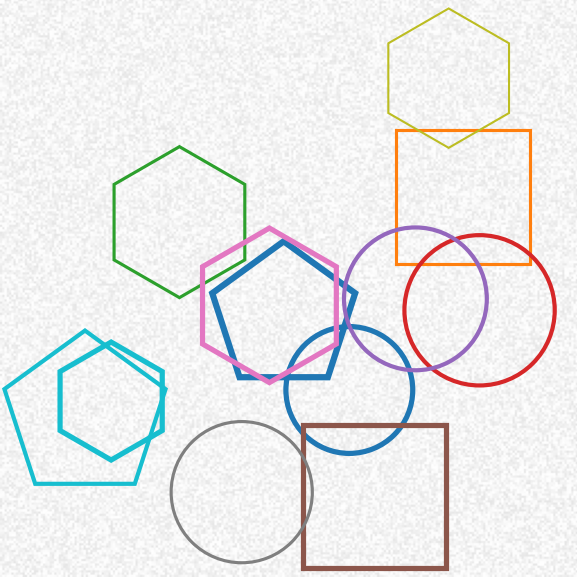[{"shape": "circle", "thickness": 2.5, "radius": 0.55, "center": [0.605, 0.324]}, {"shape": "pentagon", "thickness": 3, "radius": 0.65, "center": [0.491, 0.451]}, {"shape": "square", "thickness": 1.5, "radius": 0.58, "center": [0.802, 0.658]}, {"shape": "hexagon", "thickness": 1.5, "radius": 0.65, "center": [0.311, 0.614]}, {"shape": "circle", "thickness": 2, "radius": 0.65, "center": [0.83, 0.462]}, {"shape": "circle", "thickness": 2, "radius": 0.62, "center": [0.719, 0.482]}, {"shape": "square", "thickness": 2.5, "radius": 0.62, "center": [0.648, 0.14]}, {"shape": "hexagon", "thickness": 2.5, "radius": 0.67, "center": [0.467, 0.47]}, {"shape": "circle", "thickness": 1.5, "radius": 0.61, "center": [0.419, 0.147]}, {"shape": "hexagon", "thickness": 1, "radius": 0.6, "center": [0.777, 0.864]}, {"shape": "pentagon", "thickness": 2, "radius": 0.73, "center": [0.147, 0.28]}, {"shape": "hexagon", "thickness": 2.5, "radius": 0.51, "center": [0.192, 0.305]}]